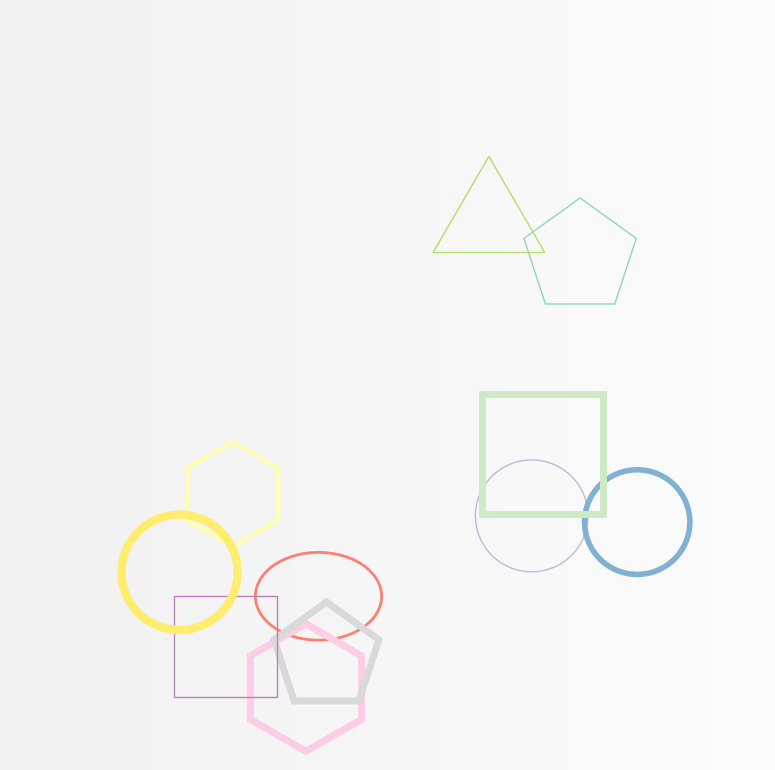[{"shape": "pentagon", "thickness": 0.5, "radius": 0.38, "center": [0.748, 0.667]}, {"shape": "hexagon", "thickness": 1.5, "radius": 0.34, "center": [0.3, 0.358]}, {"shape": "circle", "thickness": 0.5, "radius": 0.36, "center": [0.686, 0.33]}, {"shape": "oval", "thickness": 1, "radius": 0.41, "center": [0.411, 0.226]}, {"shape": "circle", "thickness": 2, "radius": 0.34, "center": [0.822, 0.322]}, {"shape": "triangle", "thickness": 0.5, "radius": 0.42, "center": [0.631, 0.714]}, {"shape": "hexagon", "thickness": 2.5, "radius": 0.41, "center": [0.395, 0.107]}, {"shape": "pentagon", "thickness": 2.5, "radius": 0.36, "center": [0.421, 0.147]}, {"shape": "square", "thickness": 0.5, "radius": 0.33, "center": [0.291, 0.16]}, {"shape": "square", "thickness": 2.5, "radius": 0.39, "center": [0.7, 0.41]}, {"shape": "circle", "thickness": 3, "radius": 0.37, "center": [0.232, 0.257]}]